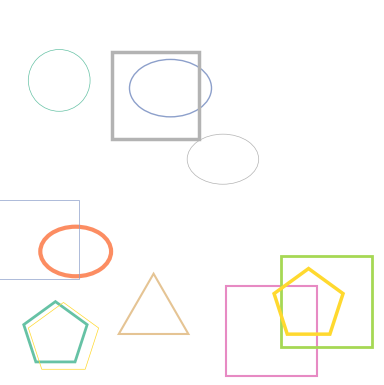[{"shape": "circle", "thickness": 0.5, "radius": 0.4, "center": [0.154, 0.791]}, {"shape": "pentagon", "thickness": 2, "radius": 0.43, "center": [0.144, 0.13]}, {"shape": "oval", "thickness": 3, "radius": 0.46, "center": [0.197, 0.347]}, {"shape": "oval", "thickness": 1, "radius": 0.53, "center": [0.443, 0.771]}, {"shape": "square", "thickness": 0.5, "radius": 0.52, "center": [0.101, 0.378]}, {"shape": "square", "thickness": 1.5, "radius": 0.59, "center": [0.705, 0.141]}, {"shape": "square", "thickness": 2, "radius": 0.59, "center": [0.849, 0.217]}, {"shape": "pentagon", "thickness": 2.5, "radius": 0.47, "center": [0.801, 0.208]}, {"shape": "pentagon", "thickness": 0.5, "radius": 0.48, "center": [0.165, 0.118]}, {"shape": "triangle", "thickness": 1.5, "radius": 0.52, "center": [0.399, 0.185]}, {"shape": "oval", "thickness": 0.5, "radius": 0.46, "center": [0.579, 0.587]}, {"shape": "square", "thickness": 2.5, "radius": 0.57, "center": [0.403, 0.753]}]